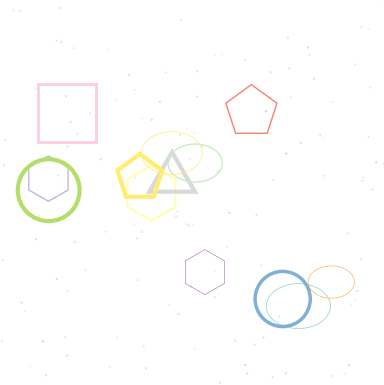[{"shape": "oval", "thickness": 0.5, "radius": 0.42, "center": [0.775, 0.205]}, {"shape": "hexagon", "thickness": 1.5, "radius": 0.36, "center": [0.393, 0.498]}, {"shape": "hexagon", "thickness": 1, "radius": 0.29, "center": [0.126, 0.536]}, {"shape": "pentagon", "thickness": 1, "radius": 0.35, "center": [0.653, 0.71]}, {"shape": "circle", "thickness": 2.5, "radius": 0.36, "center": [0.734, 0.223]}, {"shape": "oval", "thickness": 0.5, "radius": 0.3, "center": [0.861, 0.267]}, {"shape": "circle", "thickness": 3, "radius": 0.4, "center": [0.127, 0.506]}, {"shape": "square", "thickness": 2, "radius": 0.38, "center": [0.174, 0.706]}, {"shape": "triangle", "thickness": 3, "radius": 0.34, "center": [0.447, 0.536]}, {"shape": "hexagon", "thickness": 0.5, "radius": 0.29, "center": [0.532, 0.293]}, {"shape": "oval", "thickness": 1, "radius": 0.35, "center": [0.507, 0.576]}, {"shape": "oval", "thickness": 0.5, "radius": 0.4, "center": [0.446, 0.602]}, {"shape": "pentagon", "thickness": 3, "radius": 0.31, "center": [0.363, 0.539]}]